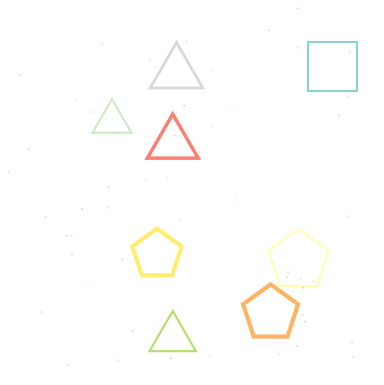[{"shape": "square", "thickness": 1.5, "radius": 0.32, "center": [0.863, 0.828]}, {"shape": "pentagon", "thickness": 1.5, "radius": 0.41, "center": [0.776, 0.323]}, {"shape": "triangle", "thickness": 2.5, "radius": 0.38, "center": [0.449, 0.627]}, {"shape": "pentagon", "thickness": 3, "radius": 0.37, "center": [0.703, 0.187]}, {"shape": "triangle", "thickness": 1.5, "radius": 0.35, "center": [0.449, 0.123]}, {"shape": "triangle", "thickness": 2, "radius": 0.39, "center": [0.459, 0.811]}, {"shape": "triangle", "thickness": 1.5, "radius": 0.29, "center": [0.291, 0.684]}, {"shape": "pentagon", "thickness": 3, "radius": 0.34, "center": [0.408, 0.339]}]